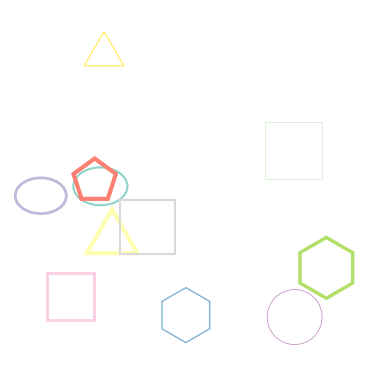[{"shape": "oval", "thickness": 1.5, "radius": 0.35, "center": [0.261, 0.516]}, {"shape": "triangle", "thickness": 3, "radius": 0.38, "center": [0.291, 0.38]}, {"shape": "oval", "thickness": 2, "radius": 0.33, "center": [0.106, 0.492]}, {"shape": "pentagon", "thickness": 3, "radius": 0.29, "center": [0.246, 0.53]}, {"shape": "hexagon", "thickness": 1, "radius": 0.36, "center": [0.483, 0.182]}, {"shape": "hexagon", "thickness": 2.5, "radius": 0.39, "center": [0.848, 0.304]}, {"shape": "square", "thickness": 2, "radius": 0.31, "center": [0.184, 0.23]}, {"shape": "square", "thickness": 1.5, "radius": 0.35, "center": [0.383, 0.411]}, {"shape": "circle", "thickness": 0.5, "radius": 0.36, "center": [0.765, 0.176]}, {"shape": "square", "thickness": 0.5, "radius": 0.37, "center": [0.763, 0.61]}, {"shape": "triangle", "thickness": 1, "radius": 0.3, "center": [0.27, 0.859]}]